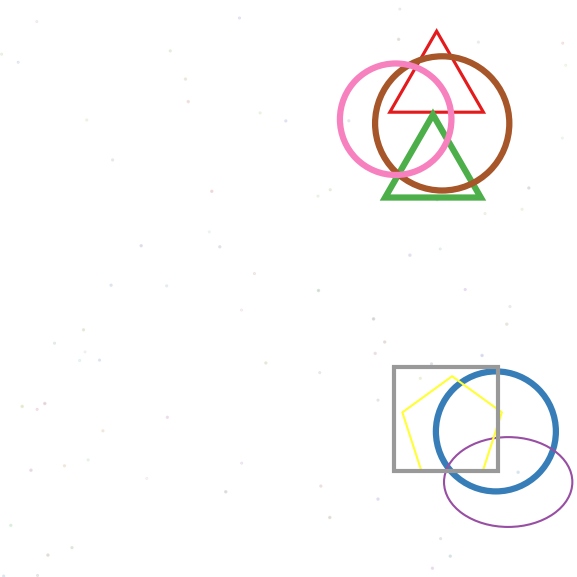[{"shape": "triangle", "thickness": 1.5, "radius": 0.47, "center": [0.756, 0.852]}, {"shape": "circle", "thickness": 3, "radius": 0.52, "center": [0.859, 0.252]}, {"shape": "triangle", "thickness": 3, "radius": 0.48, "center": [0.75, 0.705]}, {"shape": "oval", "thickness": 1, "radius": 0.56, "center": [0.88, 0.164]}, {"shape": "pentagon", "thickness": 1, "radius": 0.45, "center": [0.783, 0.257]}, {"shape": "circle", "thickness": 3, "radius": 0.58, "center": [0.766, 0.785]}, {"shape": "circle", "thickness": 3, "radius": 0.48, "center": [0.685, 0.793]}, {"shape": "square", "thickness": 2, "radius": 0.45, "center": [0.772, 0.273]}]